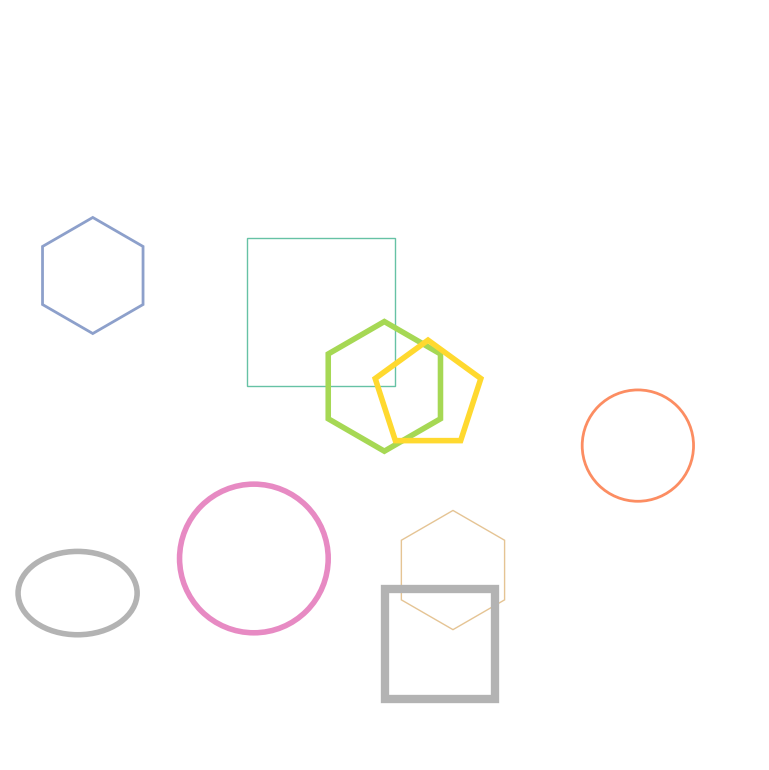[{"shape": "square", "thickness": 0.5, "radius": 0.48, "center": [0.417, 0.594]}, {"shape": "circle", "thickness": 1, "radius": 0.36, "center": [0.828, 0.421]}, {"shape": "hexagon", "thickness": 1, "radius": 0.38, "center": [0.12, 0.642]}, {"shape": "circle", "thickness": 2, "radius": 0.48, "center": [0.33, 0.275]}, {"shape": "hexagon", "thickness": 2, "radius": 0.42, "center": [0.499, 0.498]}, {"shape": "pentagon", "thickness": 2, "radius": 0.36, "center": [0.556, 0.486]}, {"shape": "hexagon", "thickness": 0.5, "radius": 0.39, "center": [0.588, 0.26]}, {"shape": "square", "thickness": 3, "radius": 0.36, "center": [0.571, 0.163]}, {"shape": "oval", "thickness": 2, "radius": 0.39, "center": [0.101, 0.23]}]